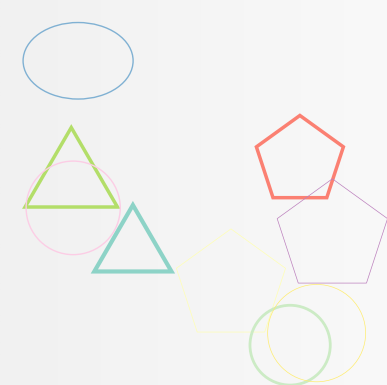[{"shape": "triangle", "thickness": 3, "radius": 0.57, "center": [0.343, 0.352]}, {"shape": "pentagon", "thickness": 0.5, "radius": 0.74, "center": [0.596, 0.257]}, {"shape": "pentagon", "thickness": 2.5, "radius": 0.59, "center": [0.774, 0.582]}, {"shape": "oval", "thickness": 1, "radius": 0.71, "center": [0.202, 0.842]}, {"shape": "triangle", "thickness": 2.5, "radius": 0.69, "center": [0.184, 0.531]}, {"shape": "circle", "thickness": 1, "radius": 0.61, "center": [0.189, 0.46]}, {"shape": "pentagon", "thickness": 0.5, "radius": 0.75, "center": [0.858, 0.386]}, {"shape": "circle", "thickness": 2, "radius": 0.52, "center": [0.749, 0.103]}, {"shape": "circle", "thickness": 0.5, "radius": 0.63, "center": [0.817, 0.135]}]